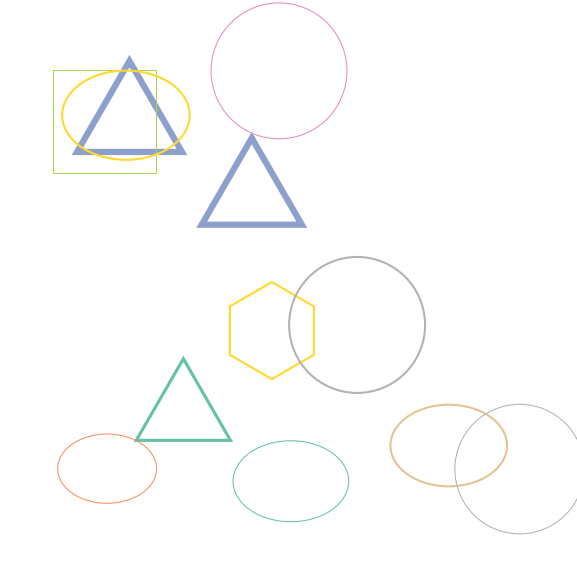[{"shape": "oval", "thickness": 0.5, "radius": 0.5, "center": [0.504, 0.166]}, {"shape": "triangle", "thickness": 1.5, "radius": 0.47, "center": [0.318, 0.284]}, {"shape": "oval", "thickness": 0.5, "radius": 0.43, "center": [0.185, 0.188]}, {"shape": "triangle", "thickness": 3, "radius": 0.52, "center": [0.224, 0.788]}, {"shape": "triangle", "thickness": 3, "radius": 0.5, "center": [0.436, 0.66]}, {"shape": "circle", "thickness": 0.5, "radius": 0.59, "center": [0.483, 0.876]}, {"shape": "square", "thickness": 0.5, "radius": 0.45, "center": [0.18, 0.788]}, {"shape": "hexagon", "thickness": 1, "radius": 0.42, "center": [0.471, 0.427]}, {"shape": "oval", "thickness": 1, "radius": 0.55, "center": [0.218, 0.8]}, {"shape": "oval", "thickness": 1, "radius": 0.5, "center": [0.777, 0.228]}, {"shape": "circle", "thickness": 0.5, "radius": 0.56, "center": [0.9, 0.187]}, {"shape": "circle", "thickness": 1, "radius": 0.59, "center": [0.618, 0.436]}]